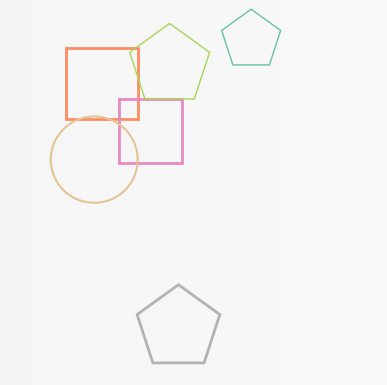[{"shape": "pentagon", "thickness": 1, "radius": 0.4, "center": [0.648, 0.896]}, {"shape": "square", "thickness": 2, "radius": 0.47, "center": [0.263, 0.783]}, {"shape": "square", "thickness": 2, "radius": 0.41, "center": [0.388, 0.66]}, {"shape": "pentagon", "thickness": 1, "radius": 0.54, "center": [0.438, 0.831]}, {"shape": "circle", "thickness": 1.5, "radius": 0.56, "center": [0.243, 0.585]}, {"shape": "pentagon", "thickness": 2, "radius": 0.56, "center": [0.461, 0.148]}]